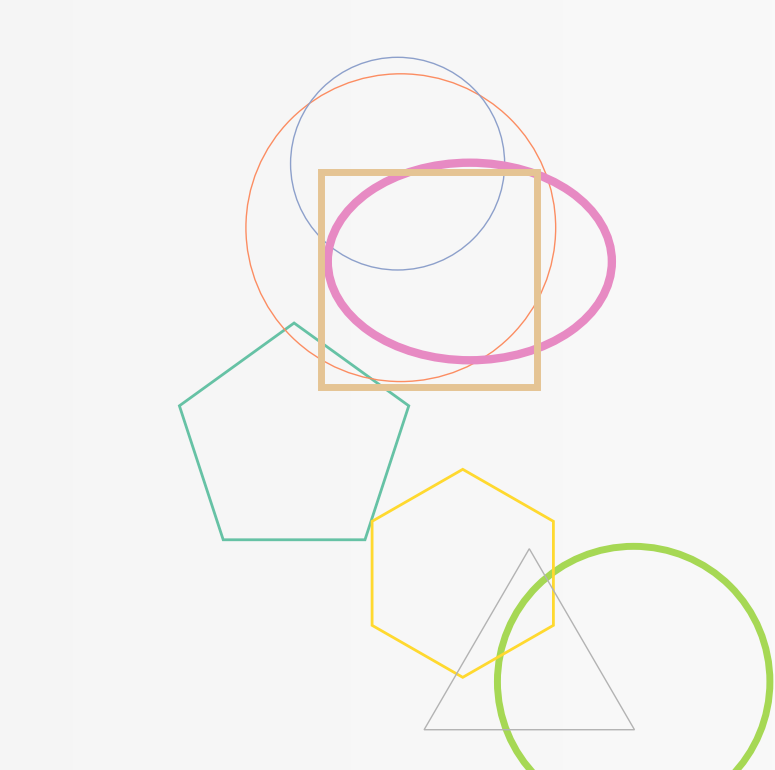[{"shape": "pentagon", "thickness": 1, "radius": 0.78, "center": [0.379, 0.425]}, {"shape": "circle", "thickness": 0.5, "radius": 1.0, "center": [0.517, 0.704]}, {"shape": "circle", "thickness": 0.5, "radius": 0.69, "center": [0.513, 0.787]}, {"shape": "oval", "thickness": 3, "radius": 0.92, "center": [0.606, 0.66]}, {"shape": "circle", "thickness": 2.5, "radius": 0.88, "center": [0.818, 0.115]}, {"shape": "hexagon", "thickness": 1, "radius": 0.68, "center": [0.597, 0.255]}, {"shape": "square", "thickness": 2.5, "radius": 0.7, "center": [0.554, 0.637]}, {"shape": "triangle", "thickness": 0.5, "radius": 0.78, "center": [0.683, 0.131]}]